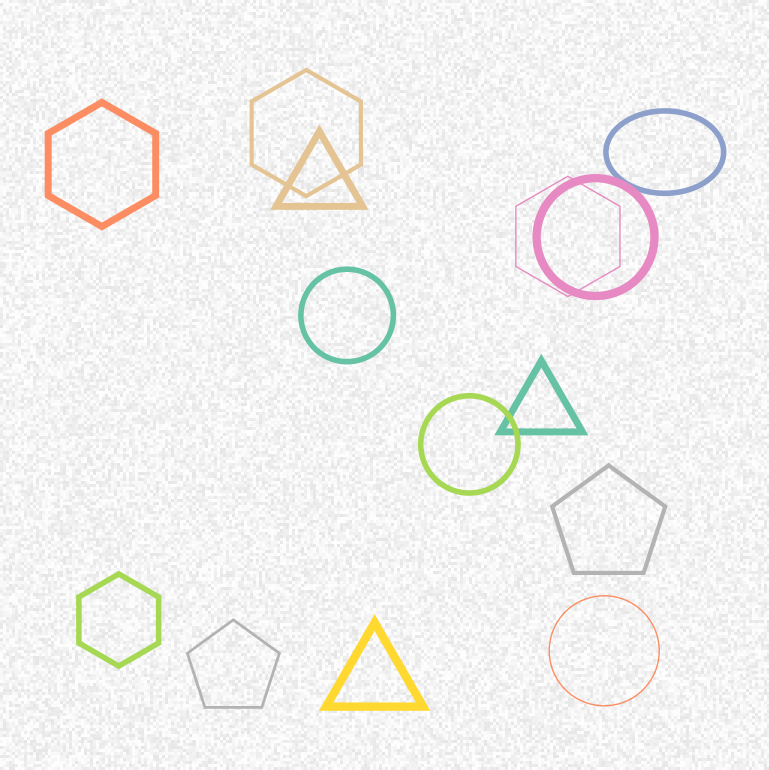[{"shape": "circle", "thickness": 2, "radius": 0.3, "center": [0.451, 0.59]}, {"shape": "triangle", "thickness": 2.5, "radius": 0.31, "center": [0.703, 0.47]}, {"shape": "hexagon", "thickness": 2.5, "radius": 0.4, "center": [0.132, 0.786]}, {"shape": "circle", "thickness": 0.5, "radius": 0.36, "center": [0.785, 0.155]}, {"shape": "oval", "thickness": 2, "radius": 0.38, "center": [0.863, 0.802]}, {"shape": "hexagon", "thickness": 0.5, "radius": 0.39, "center": [0.738, 0.693]}, {"shape": "circle", "thickness": 3, "radius": 0.38, "center": [0.773, 0.692]}, {"shape": "hexagon", "thickness": 2, "radius": 0.3, "center": [0.154, 0.195]}, {"shape": "circle", "thickness": 2, "radius": 0.32, "center": [0.61, 0.423]}, {"shape": "triangle", "thickness": 3, "radius": 0.36, "center": [0.487, 0.119]}, {"shape": "triangle", "thickness": 2.5, "radius": 0.32, "center": [0.415, 0.764]}, {"shape": "hexagon", "thickness": 1.5, "radius": 0.41, "center": [0.398, 0.827]}, {"shape": "pentagon", "thickness": 1.5, "radius": 0.39, "center": [0.791, 0.318]}, {"shape": "pentagon", "thickness": 1, "radius": 0.31, "center": [0.303, 0.132]}]